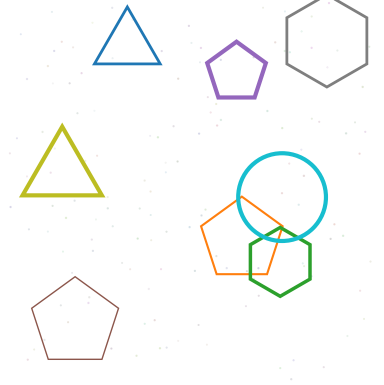[{"shape": "triangle", "thickness": 2, "radius": 0.49, "center": [0.331, 0.883]}, {"shape": "pentagon", "thickness": 1.5, "radius": 0.56, "center": [0.628, 0.378]}, {"shape": "hexagon", "thickness": 2.5, "radius": 0.45, "center": [0.728, 0.32]}, {"shape": "pentagon", "thickness": 3, "radius": 0.4, "center": [0.614, 0.812]}, {"shape": "pentagon", "thickness": 1, "radius": 0.59, "center": [0.195, 0.163]}, {"shape": "hexagon", "thickness": 2, "radius": 0.6, "center": [0.849, 0.894]}, {"shape": "triangle", "thickness": 3, "radius": 0.59, "center": [0.162, 0.552]}, {"shape": "circle", "thickness": 3, "radius": 0.57, "center": [0.733, 0.488]}]